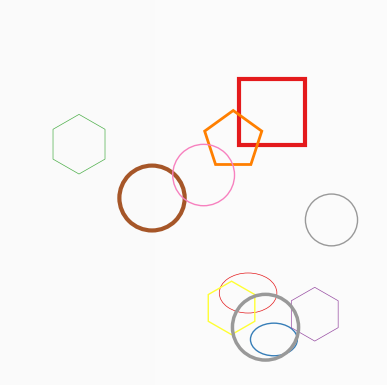[{"shape": "oval", "thickness": 0.5, "radius": 0.37, "center": [0.64, 0.239]}, {"shape": "square", "thickness": 3, "radius": 0.42, "center": [0.702, 0.709]}, {"shape": "oval", "thickness": 1, "radius": 0.3, "center": [0.707, 0.118]}, {"shape": "hexagon", "thickness": 0.5, "radius": 0.39, "center": [0.204, 0.625]}, {"shape": "hexagon", "thickness": 0.5, "radius": 0.35, "center": [0.812, 0.184]}, {"shape": "pentagon", "thickness": 2, "radius": 0.39, "center": [0.602, 0.635]}, {"shape": "hexagon", "thickness": 1, "radius": 0.35, "center": [0.598, 0.2]}, {"shape": "circle", "thickness": 3, "radius": 0.42, "center": [0.392, 0.486]}, {"shape": "circle", "thickness": 1, "radius": 0.4, "center": [0.525, 0.545]}, {"shape": "circle", "thickness": 2.5, "radius": 0.43, "center": [0.685, 0.15]}, {"shape": "circle", "thickness": 1, "radius": 0.34, "center": [0.855, 0.429]}]